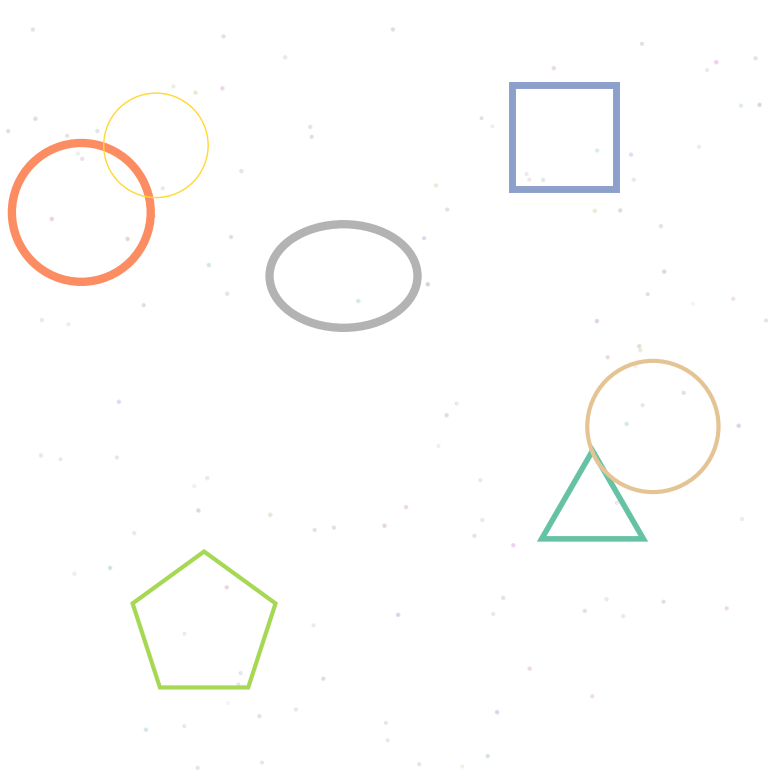[{"shape": "triangle", "thickness": 2, "radius": 0.38, "center": [0.769, 0.338]}, {"shape": "circle", "thickness": 3, "radius": 0.45, "center": [0.106, 0.724]}, {"shape": "square", "thickness": 2.5, "radius": 0.34, "center": [0.732, 0.822]}, {"shape": "pentagon", "thickness": 1.5, "radius": 0.49, "center": [0.265, 0.186]}, {"shape": "circle", "thickness": 0.5, "radius": 0.34, "center": [0.203, 0.811]}, {"shape": "circle", "thickness": 1.5, "radius": 0.43, "center": [0.848, 0.446]}, {"shape": "oval", "thickness": 3, "radius": 0.48, "center": [0.446, 0.642]}]